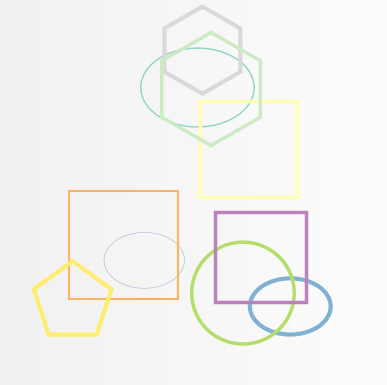[{"shape": "oval", "thickness": 1, "radius": 0.73, "center": [0.51, 0.773]}, {"shape": "square", "thickness": 2.5, "radius": 0.62, "center": [0.641, 0.614]}, {"shape": "oval", "thickness": 0.5, "radius": 0.52, "center": [0.372, 0.324]}, {"shape": "oval", "thickness": 3, "radius": 0.52, "center": [0.749, 0.204]}, {"shape": "square", "thickness": 1.5, "radius": 0.7, "center": [0.319, 0.365]}, {"shape": "circle", "thickness": 2.5, "radius": 0.66, "center": [0.627, 0.239]}, {"shape": "hexagon", "thickness": 3, "radius": 0.57, "center": [0.522, 0.87]}, {"shape": "square", "thickness": 2.5, "radius": 0.58, "center": [0.672, 0.333]}, {"shape": "hexagon", "thickness": 2.5, "radius": 0.73, "center": [0.545, 0.769]}, {"shape": "pentagon", "thickness": 3, "radius": 0.53, "center": [0.188, 0.216]}]